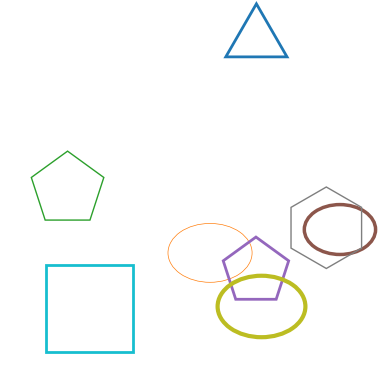[{"shape": "triangle", "thickness": 2, "radius": 0.46, "center": [0.666, 0.898]}, {"shape": "oval", "thickness": 0.5, "radius": 0.55, "center": [0.546, 0.343]}, {"shape": "pentagon", "thickness": 1, "radius": 0.49, "center": [0.175, 0.508]}, {"shape": "pentagon", "thickness": 2, "radius": 0.45, "center": [0.665, 0.295]}, {"shape": "oval", "thickness": 2.5, "radius": 0.46, "center": [0.883, 0.404]}, {"shape": "hexagon", "thickness": 1, "radius": 0.53, "center": [0.848, 0.408]}, {"shape": "oval", "thickness": 3, "radius": 0.57, "center": [0.679, 0.204]}, {"shape": "square", "thickness": 2, "radius": 0.57, "center": [0.232, 0.198]}]